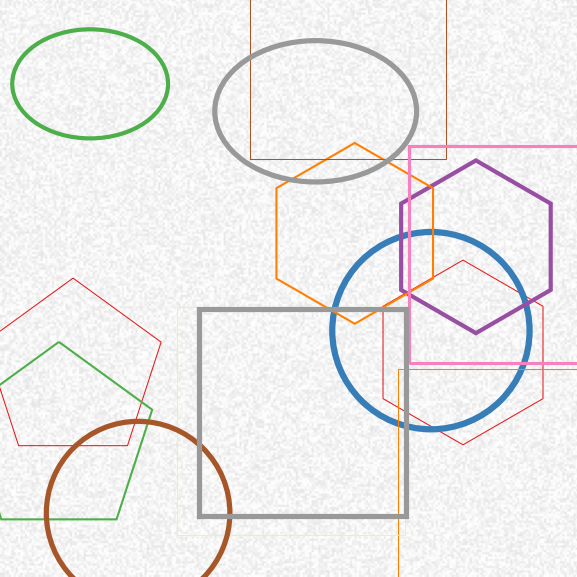[{"shape": "pentagon", "thickness": 0.5, "radius": 0.8, "center": [0.126, 0.357]}, {"shape": "hexagon", "thickness": 0.5, "radius": 0.8, "center": [0.802, 0.389]}, {"shape": "circle", "thickness": 3, "radius": 0.85, "center": [0.746, 0.427]}, {"shape": "pentagon", "thickness": 1, "radius": 0.85, "center": [0.102, 0.237]}, {"shape": "oval", "thickness": 2, "radius": 0.67, "center": [0.156, 0.854]}, {"shape": "hexagon", "thickness": 2, "radius": 0.75, "center": [0.824, 0.572]}, {"shape": "square", "thickness": 0.5, "radius": 0.96, "center": [0.882, 0.168]}, {"shape": "hexagon", "thickness": 1, "radius": 0.78, "center": [0.614, 0.595]}, {"shape": "square", "thickness": 0.5, "radius": 0.99, "center": [0.504, 0.27]}, {"shape": "circle", "thickness": 2.5, "radius": 0.79, "center": [0.239, 0.111]}, {"shape": "square", "thickness": 0.5, "radius": 0.85, "center": [0.602, 0.894]}, {"shape": "square", "thickness": 1.5, "radius": 0.94, "center": [0.897, 0.559]}, {"shape": "oval", "thickness": 2.5, "radius": 0.87, "center": [0.547, 0.806]}, {"shape": "square", "thickness": 2.5, "radius": 0.9, "center": [0.524, 0.285]}]